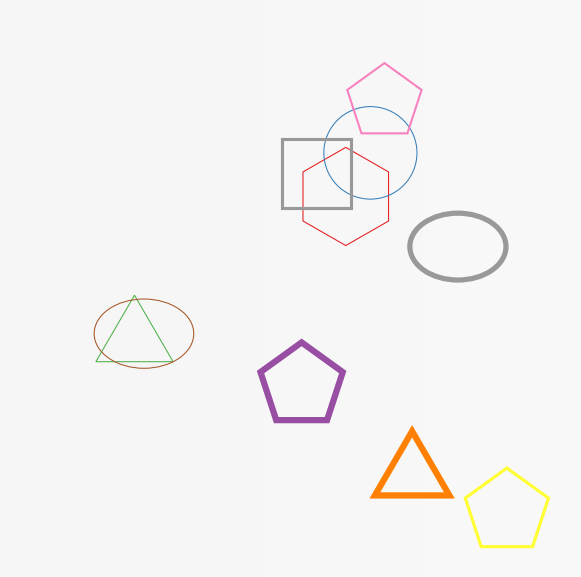[{"shape": "hexagon", "thickness": 0.5, "radius": 0.43, "center": [0.595, 0.659]}, {"shape": "circle", "thickness": 0.5, "radius": 0.4, "center": [0.637, 0.734]}, {"shape": "triangle", "thickness": 0.5, "radius": 0.38, "center": [0.231, 0.411]}, {"shape": "pentagon", "thickness": 3, "radius": 0.37, "center": [0.519, 0.332]}, {"shape": "triangle", "thickness": 3, "radius": 0.37, "center": [0.709, 0.178]}, {"shape": "pentagon", "thickness": 1.5, "radius": 0.38, "center": [0.872, 0.113]}, {"shape": "oval", "thickness": 0.5, "radius": 0.43, "center": [0.248, 0.421]}, {"shape": "pentagon", "thickness": 1, "radius": 0.34, "center": [0.661, 0.823]}, {"shape": "oval", "thickness": 2.5, "radius": 0.41, "center": [0.788, 0.572]}, {"shape": "square", "thickness": 1.5, "radius": 0.3, "center": [0.545, 0.699]}]